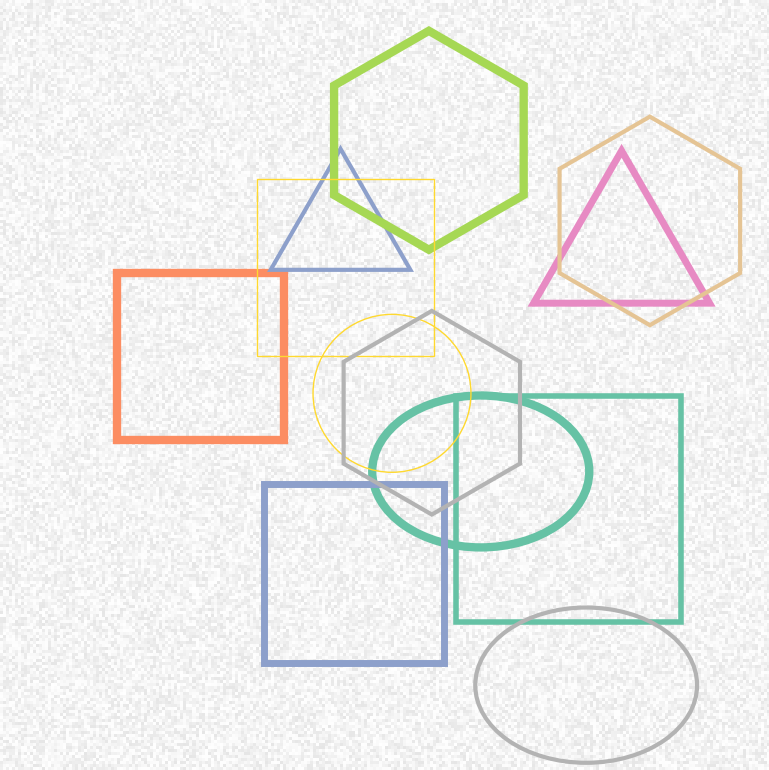[{"shape": "oval", "thickness": 3, "radius": 0.7, "center": [0.624, 0.388]}, {"shape": "square", "thickness": 2, "radius": 0.73, "center": [0.738, 0.339]}, {"shape": "square", "thickness": 3, "radius": 0.54, "center": [0.26, 0.537]}, {"shape": "square", "thickness": 2.5, "radius": 0.58, "center": [0.46, 0.255]}, {"shape": "triangle", "thickness": 1.5, "radius": 0.52, "center": [0.442, 0.702]}, {"shape": "triangle", "thickness": 2.5, "radius": 0.66, "center": [0.807, 0.672]}, {"shape": "hexagon", "thickness": 3, "radius": 0.71, "center": [0.557, 0.818]}, {"shape": "circle", "thickness": 0.5, "radius": 0.51, "center": [0.509, 0.489]}, {"shape": "square", "thickness": 0.5, "radius": 0.57, "center": [0.449, 0.652]}, {"shape": "hexagon", "thickness": 1.5, "radius": 0.68, "center": [0.844, 0.713]}, {"shape": "hexagon", "thickness": 1.5, "radius": 0.66, "center": [0.561, 0.464]}, {"shape": "oval", "thickness": 1.5, "radius": 0.72, "center": [0.761, 0.11]}]